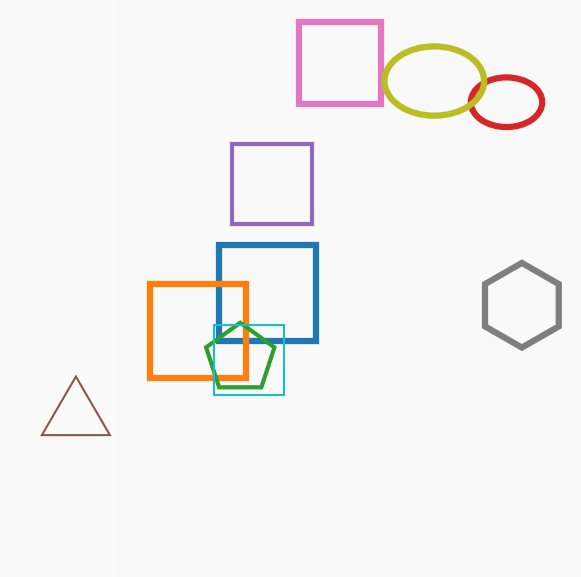[{"shape": "square", "thickness": 3, "radius": 0.42, "center": [0.46, 0.492]}, {"shape": "square", "thickness": 3, "radius": 0.41, "center": [0.341, 0.426]}, {"shape": "pentagon", "thickness": 2, "radius": 0.31, "center": [0.413, 0.378]}, {"shape": "oval", "thickness": 3, "radius": 0.31, "center": [0.871, 0.822]}, {"shape": "square", "thickness": 2, "radius": 0.34, "center": [0.468, 0.681]}, {"shape": "triangle", "thickness": 1, "radius": 0.34, "center": [0.131, 0.279]}, {"shape": "square", "thickness": 3, "radius": 0.35, "center": [0.584, 0.89]}, {"shape": "hexagon", "thickness": 3, "radius": 0.37, "center": [0.898, 0.471]}, {"shape": "oval", "thickness": 3, "radius": 0.43, "center": [0.747, 0.859]}, {"shape": "square", "thickness": 1, "radius": 0.3, "center": [0.428, 0.376]}]